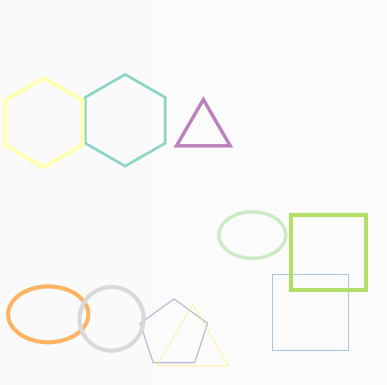[{"shape": "hexagon", "thickness": 2, "radius": 0.6, "center": [0.323, 0.688]}, {"shape": "hexagon", "thickness": 3, "radius": 0.58, "center": [0.113, 0.682]}, {"shape": "pentagon", "thickness": 1, "radius": 0.46, "center": [0.449, 0.132]}, {"shape": "square", "thickness": 0.5, "radius": 0.49, "center": [0.8, 0.189]}, {"shape": "oval", "thickness": 3, "radius": 0.52, "center": [0.124, 0.183]}, {"shape": "square", "thickness": 3, "radius": 0.49, "center": [0.847, 0.344]}, {"shape": "circle", "thickness": 3, "radius": 0.41, "center": [0.288, 0.172]}, {"shape": "triangle", "thickness": 2.5, "radius": 0.4, "center": [0.525, 0.661]}, {"shape": "oval", "thickness": 2.5, "radius": 0.43, "center": [0.651, 0.389]}, {"shape": "triangle", "thickness": 0.5, "radius": 0.53, "center": [0.497, 0.103]}]